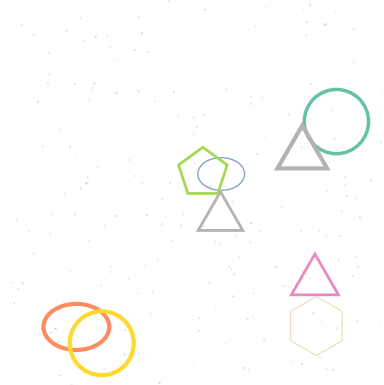[{"shape": "circle", "thickness": 2.5, "radius": 0.42, "center": [0.874, 0.684]}, {"shape": "oval", "thickness": 3, "radius": 0.43, "center": [0.198, 0.151]}, {"shape": "oval", "thickness": 1, "radius": 0.3, "center": [0.574, 0.548]}, {"shape": "triangle", "thickness": 2, "radius": 0.35, "center": [0.818, 0.27]}, {"shape": "pentagon", "thickness": 2, "radius": 0.33, "center": [0.527, 0.551]}, {"shape": "circle", "thickness": 3, "radius": 0.42, "center": [0.264, 0.109]}, {"shape": "hexagon", "thickness": 0.5, "radius": 0.38, "center": [0.822, 0.153]}, {"shape": "triangle", "thickness": 3, "radius": 0.37, "center": [0.785, 0.6]}, {"shape": "triangle", "thickness": 2, "radius": 0.34, "center": [0.573, 0.435]}]